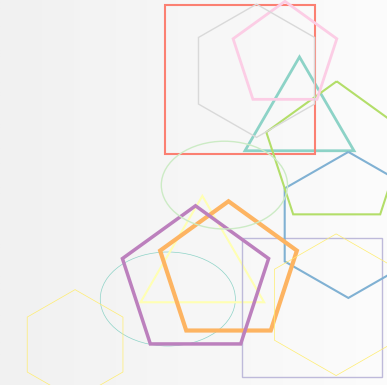[{"shape": "triangle", "thickness": 2, "radius": 0.81, "center": [0.773, 0.69]}, {"shape": "oval", "thickness": 0.5, "radius": 0.87, "center": [0.433, 0.223]}, {"shape": "triangle", "thickness": 1.5, "radius": 0.92, "center": [0.522, 0.307]}, {"shape": "square", "thickness": 1, "radius": 0.9, "center": [0.806, 0.201]}, {"shape": "square", "thickness": 1.5, "radius": 0.97, "center": [0.62, 0.794]}, {"shape": "hexagon", "thickness": 1.5, "radius": 0.95, "center": [0.899, 0.416]}, {"shape": "pentagon", "thickness": 3, "radius": 0.93, "center": [0.59, 0.292]}, {"shape": "pentagon", "thickness": 1.5, "radius": 0.96, "center": [0.869, 0.598]}, {"shape": "pentagon", "thickness": 2, "radius": 0.7, "center": [0.735, 0.856]}, {"shape": "hexagon", "thickness": 1, "radius": 0.86, "center": [0.662, 0.816]}, {"shape": "pentagon", "thickness": 2.5, "radius": 0.99, "center": [0.505, 0.267]}, {"shape": "oval", "thickness": 1, "radius": 0.81, "center": [0.579, 0.519]}, {"shape": "hexagon", "thickness": 0.5, "radius": 0.92, "center": [0.867, 0.209]}, {"shape": "hexagon", "thickness": 0.5, "radius": 0.71, "center": [0.194, 0.105]}]